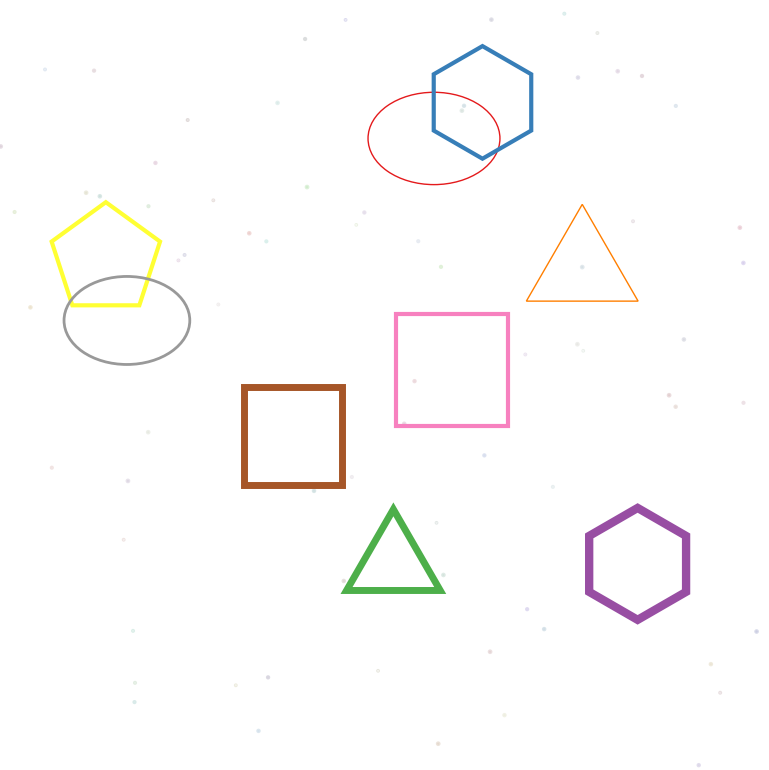[{"shape": "oval", "thickness": 0.5, "radius": 0.43, "center": [0.564, 0.82]}, {"shape": "hexagon", "thickness": 1.5, "radius": 0.37, "center": [0.627, 0.867]}, {"shape": "triangle", "thickness": 2.5, "radius": 0.35, "center": [0.511, 0.268]}, {"shape": "hexagon", "thickness": 3, "radius": 0.36, "center": [0.828, 0.268]}, {"shape": "triangle", "thickness": 0.5, "radius": 0.42, "center": [0.756, 0.651]}, {"shape": "pentagon", "thickness": 1.5, "radius": 0.37, "center": [0.137, 0.663]}, {"shape": "square", "thickness": 2.5, "radius": 0.32, "center": [0.38, 0.434]}, {"shape": "square", "thickness": 1.5, "radius": 0.36, "center": [0.587, 0.519]}, {"shape": "oval", "thickness": 1, "radius": 0.41, "center": [0.165, 0.584]}]